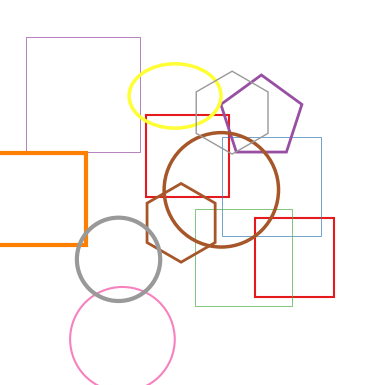[{"shape": "square", "thickness": 1.5, "radius": 0.52, "center": [0.764, 0.331]}, {"shape": "square", "thickness": 1.5, "radius": 0.53, "center": [0.487, 0.595]}, {"shape": "square", "thickness": 0.5, "radius": 0.65, "center": [0.705, 0.515]}, {"shape": "square", "thickness": 0.5, "radius": 0.63, "center": [0.633, 0.332]}, {"shape": "square", "thickness": 0.5, "radius": 0.74, "center": [0.215, 0.754]}, {"shape": "pentagon", "thickness": 2, "radius": 0.55, "center": [0.679, 0.695]}, {"shape": "square", "thickness": 3, "radius": 0.6, "center": [0.105, 0.482]}, {"shape": "oval", "thickness": 2.5, "radius": 0.6, "center": [0.455, 0.751]}, {"shape": "circle", "thickness": 2.5, "radius": 0.74, "center": [0.575, 0.507]}, {"shape": "hexagon", "thickness": 2, "radius": 0.51, "center": [0.47, 0.421]}, {"shape": "circle", "thickness": 1.5, "radius": 0.68, "center": [0.318, 0.119]}, {"shape": "hexagon", "thickness": 1, "radius": 0.54, "center": [0.603, 0.707]}, {"shape": "circle", "thickness": 3, "radius": 0.54, "center": [0.308, 0.326]}]